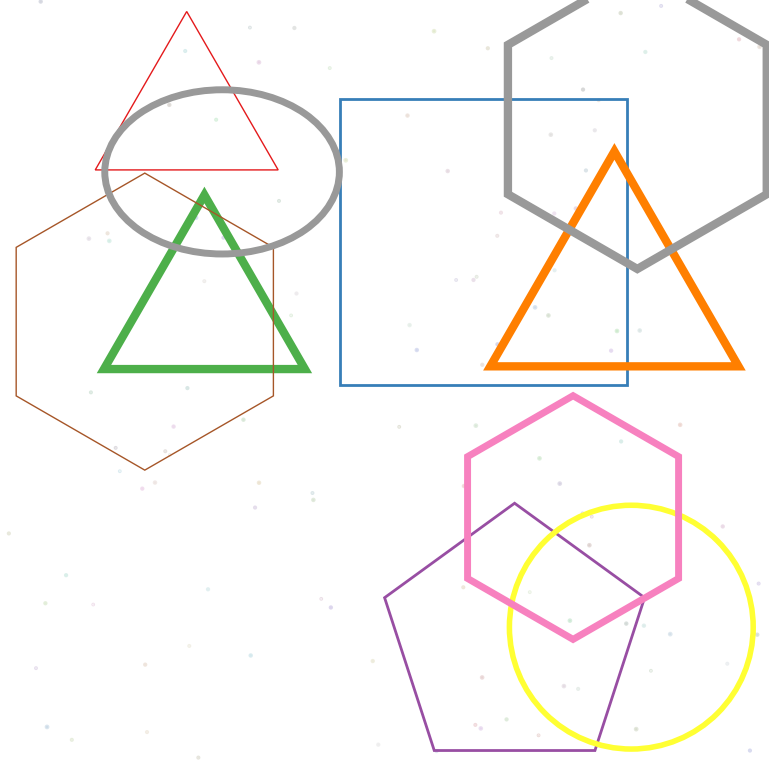[{"shape": "triangle", "thickness": 0.5, "radius": 0.69, "center": [0.242, 0.848]}, {"shape": "square", "thickness": 1, "radius": 0.93, "center": [0.628, 0.686]}, {"shape": "triangle", "thickness": 3, "radius": 0.75, "center": [0.265, 0.596]}, {"shape": "pentagon", "thickness": 1, "radius": 0.89, "center": [0.668, 0.169]}, {"shape": "triangle", "thickness": 3, "radius": 0.93, "center": [0.798, 0.617]}, {"shape": "circle", "thickness": 2, "radius": 0.79, "center": [0.82, 0.186]}, {"shape": "hexagon", "thickness": 0.5, "radius": 0.96, "center": [0.188, 0.582]}, {"shape": "hexagon", "thickness": 2.5, "radius": 0.79, "center": [0.744, 0.328]}, {"shape": "oval", "thickness": 2.5, "radius": 0.76, "center": [0.288, 0.777]}, {"shape": "hexagon", "thickness": 3, "radius": 0.97, "center": [0.828, 0.845]}]